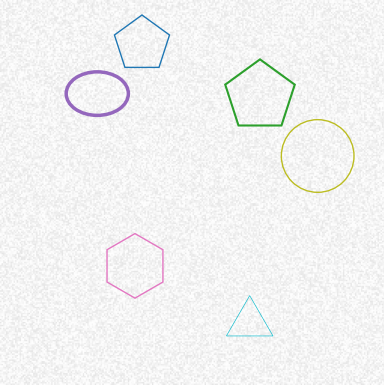[{"shape": "pentagon", "thickness": 1, "radius": 0.38, "center": [0.369, 0.886]}, {"shape": "pentagon", "thickness": 1.5, "radius": 0.47, "center": [0.675, 0.751]}, {"shape": "oval", "thickness": 2.5, "radius": 0.4, "center": [0.253, 0.757]}, {"shape": "hexagon", "thickness": 1, "radius": 0.42, "center": [0.351, 0.309]}, {"shape": "circle", "thickness": 1, "radius": 0.47, "center": [0.825, 0.595]}, {"shape": "triangle", "thickness": 0.5, "radius": 0.35, "center": [0.649, 0.162]}]